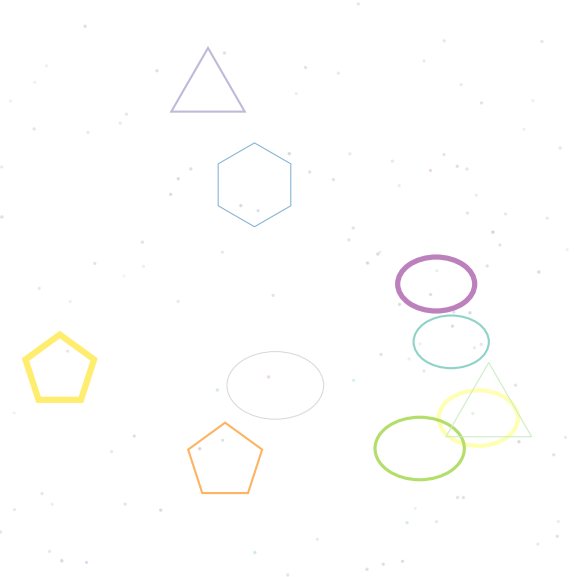[{"shape": "oval", "thickness": 1, "radius": 0.33, "center": [0.781, 0.407]}, {"shape": "oval", "thickness": 2, "radius": 0.34, "center": [0.828, 0.275]}, {"shape": "triangle", "thickness": 1, "radius": 0.37, "center": [0.36, 0.843]}, {"shape": "hexagon", "thickness": 0.5, "radius": 0.36, "center": [0.441, 0.679]}, {"shape": "pentagon", "thickness": 1, "radius": 0.34, "center": [0.39, 0.2]}, {"shape": "oval", "thickness": 1.5, "radius": 0.39, "center": [0.727, 0.223]}, {"shape": "oval", "thickness": 0.5, "radius": 0.42, "center": [0.477, 0.332]}, {"shape": "oval", "thickness": 2.5, "radius": 0.33, "center": [0.755, 0.507]}, {"shape": "triangle", "thickness": 0.5, "radius": 0.43, "center": [0.846, 0.286]}, {"shape": "pentagon", "thickness": 3, "radius": 0.31, "center": [0.103, 0.357]}]